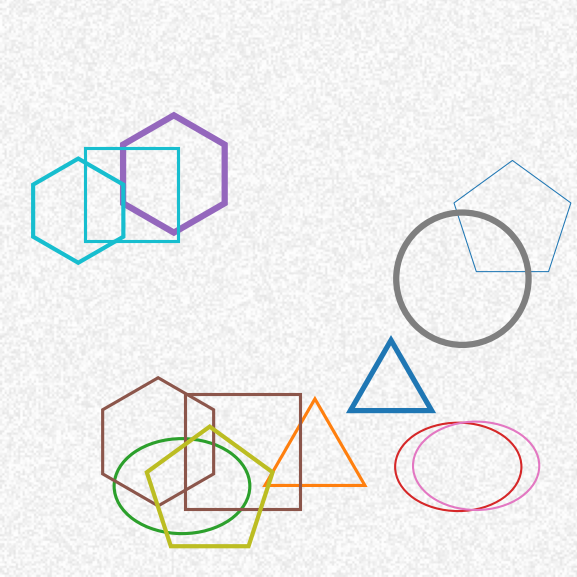[{"shape": "triangle", "thickness": 2.5, "radius": 0.41, "center": [0.677, 0.329]}, {"shape": "pentagon", "thickness": 0.5, "radius": 0.53, "center": [0.887, 0.615]}, {"shape": "triangle", "thickness": 1.5, "radius": 0.5, "center": [0.545, 0.209]}, {"shape": "oval", "thickness": 1.5, "radius": 0.59, "center": [0.315, 0.157]}, {"shape": "oval", "thickness": 1, "radius": 0.55, "center": [0.794, 0.191]}, {"shape": "hexagon", "thickness": 3, "radius": 0.51, "center": [0.301, 0.698]}, {"shape": "square", "thickness": 1.5, "radius": 0.5, "center": [0.419, 0.217]}, {"shape": "hexagon", "thickness": 1.5, "radius": 0.55, "center": [0.274, 0.234]}, {"shape": "oval", "thickness": 1, "radius": 0.55, "center": [0.824, 0.193]}, {"shape": "circle", "thickness": 3, "radius": 0.57, "center": [0.801, 0.516]}, {"shape": "pentagon", "thickness": 2, "radius": 0.57, "center": [0.363, 0.146]}, {"shape": "square", "thickness": 1.5, "radius": 0.4, "center": [0.228, 0.663]}, {"shape": "hexagon", "thickness": 2, "radius": 0.45, "center": [0.136, 0.634]}]